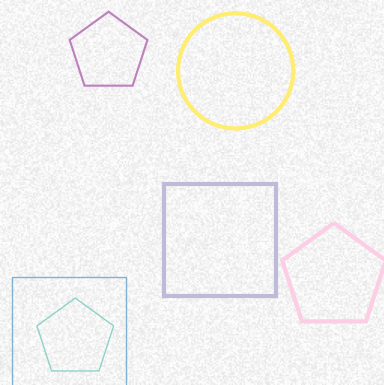[{"shape": "pentagon", "thickness": 1, "radius": 0.52, "center": [0.196, 0.121]}, {"shape": "square", "thickness": 3, "radius": 0.73, "center": [0.572, 0.376]}, {"shape": "square", "thickness": 1, "radius": 0.74, "center": [0.179, 0.132]}, {"shape": "pentagon", "thickness": 3, "radius": 0.71, "center": [0.867, 0.28]}, {"shape": "pentagon", "thickness": 1.5, "radius": 0.53, "center": [0.282, 0.863]}, {"shape": "circle", "thickness": 3, "radius": 0.75, "center": [0.612, 0.816]}]